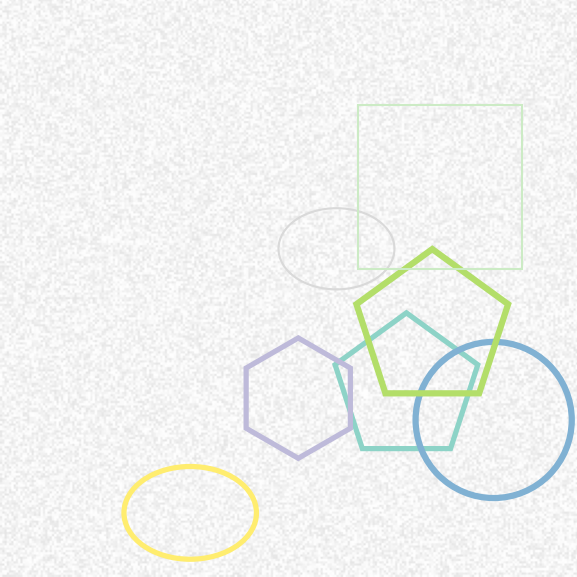[{"shape": "pentagon", "thickness": 2.5, "radius": 0.65, "center": [0.704, 0.327]}, {"shape": "hexagon", "thickness": 2.5, "radius": 0.52, "center": [0.516, 0.31]}, {"shape": "circle", "thickness": 3, "radius": 0.68, "center": [0.855, 0.272]}, {"shape": "pentagon", "thickness": 3, "radius": 0.69, "center": [0.749, 0.43]}, {"shape": "oval", "thickness": 1, "radius": 0.5, "center": [0.583, 0.568]}, {"shape": "square", "thickness": 1, "radius": 0.71, "center": [0.763, 0.675]}, {"shape": "oval", "thickness": 2.5, "radius": 0.57, "center": [0.329, 0.111]}]